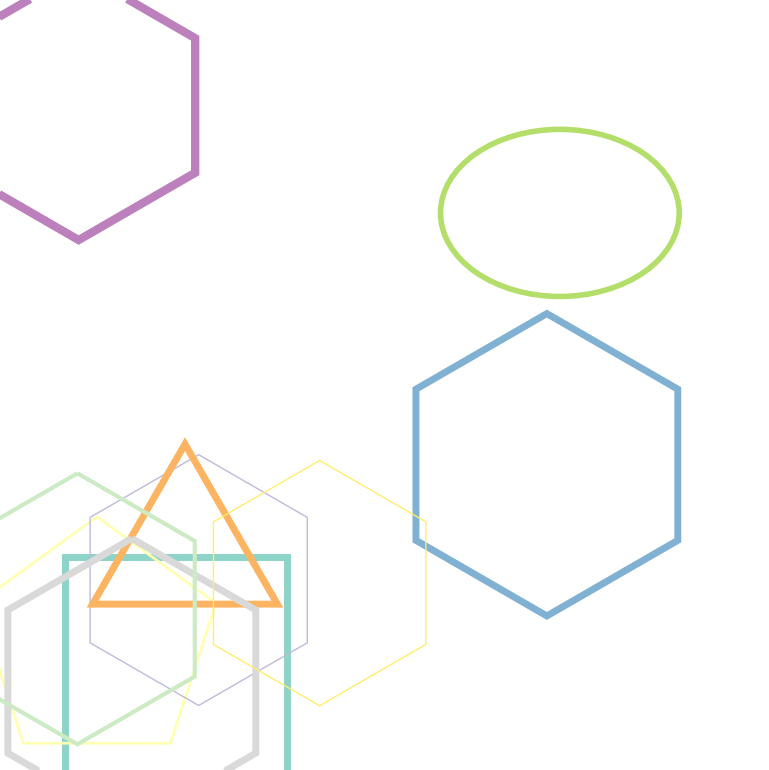[{"shape": "square", "thickness": 2.5, "radius": 0.72, "center": [0.229, 0.132]}, {"shape": "pentagon", "thickness": 1, "radius": 0.81, "center": [0.126, 0.166]}, {"shape": "hexagon", "thickness": 0.5, "radius": 0.81, "center": [0.258, 0.247]}, {"shape": "hexagon", "thickness": 2.5, "radius": 0.98, "center": [0.71, 0.396]}, {"shape": "triangle", "thickness": 2.5, "radius": 0.69, "center": [0.24, 0.285]}, {"shape": "oval", "thickness": 2, "radius": 0.77, "center": [0.727, 0.723]}, {"shape": "hexagon", "thickness": 2.5, "radius": 0.93, "center": [0.171, 0.115]}, {"shape": "hexagon", "thickness": 3, "radius": 0.87, "center": [0.102, 0.863]}, {"shape": "hexagon", "thickness": 1.5, "radius": 0.88, "center": [0.101, 0.209]}, {"shape": "hexagon", "thickness": 0.5, "radius": 0.8, "center": [0.415, 0.243]}]